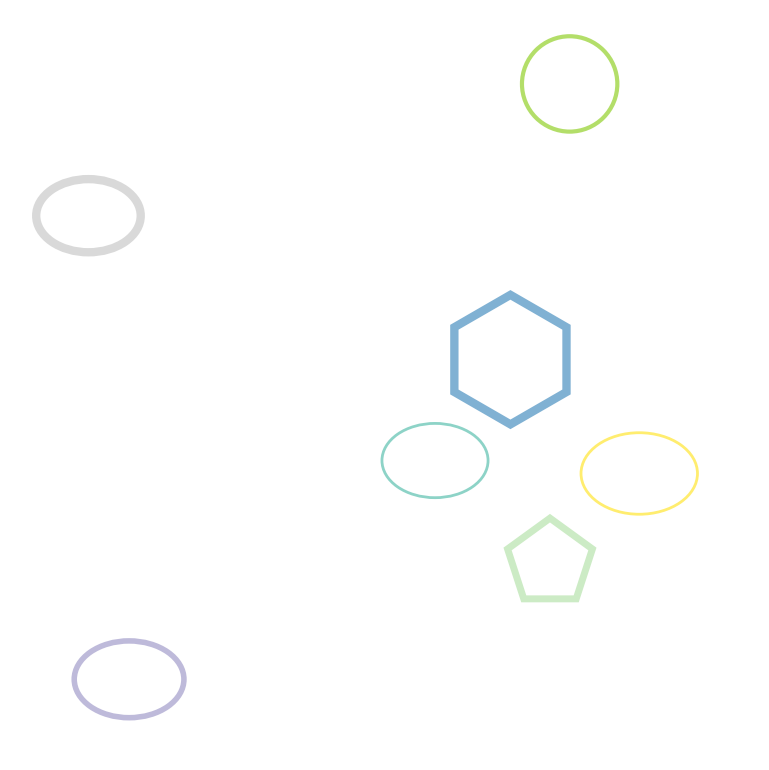[{"shape": "oval", "thickness": 1, "radius": 0.34, "center": [0.565, 0.402]}, {"shape": "oval", "thickness": 2, "radius": 0.36, "center": [0.168, 0.118]}, {"shape": "hexagon", "thickness": 3, "radius": 0.42, "center": [0.663, 0.533]}, {"shape": "circle", "thickness": 1.5, "radius": 0.31, "center": [0.74, 0.891]}, {"shape": "oval", "thickness": 3, "radius": 0.34, "center": [0.115, 0.72]}, {"shape": "pentagon", "thickness": 2.5, "radius": 0.29, "center": [0.714, 0.269]}, {"shape": "oval", "thickness": 1, "radius": 0.38, "center": [0.83, 0.385]}]